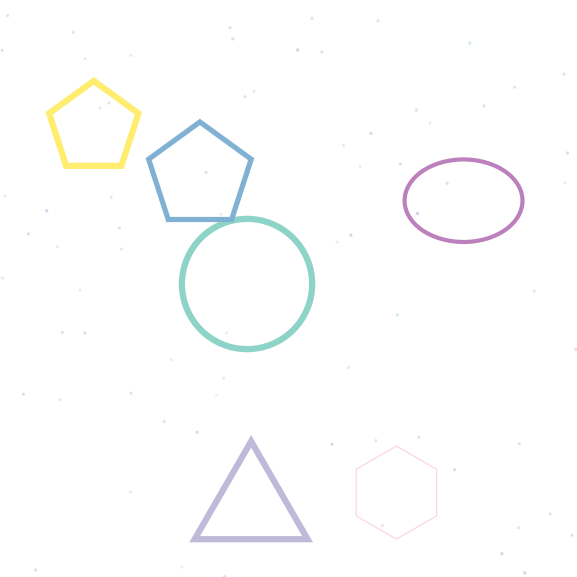[{"shape": "circle", "thickness": 3, "radius": 0.56, "center": [0.428, 0.507]}, {"shape": "triangle", "thickness": 3, "radius": 0.56, "center": [0.435, 0.122]}, {"shape": "pentagon", "thickness": 2.5, "radius": 0.47, "center": [0.346, 0.695]}, {"shape": "hexagon", "thickness": 0.5, "radius": 0.4, "center": [0.686, 0.146]}, {"shape": "oval", "thickness": 2, "radius": 0.51, "center": [0.803, 0.652]}, {"shape": "pentagon", "thickness": 3, "radius": 0.41, "center": [0.162, 0.778]}]